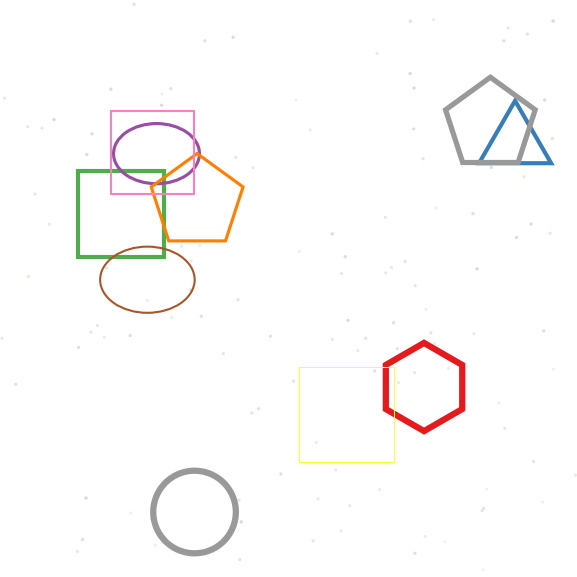[{"shape": "hexagon", "thickness": 3, "radius": 0.38, "center": [0.734, 0.329]}, {"shape": "triangle", "thickness": 2, "radius": 0.36, "center": [0.892, 0.753]}, {"shape": "square", "thickness": 2, "radius": 0.37, "center": [0.209, 0.628]}, {"shape": "oval", "thickness": 1.5, "radius": 0.37, "center": [0.271, 0.733]}, {"shape": "pentagon", "thickness": 1.5, "radius": 0.42, "center": [0.341, 0.65]}, {"shape": "square", "thickness": 0.5, "radius": 0.41, "center": [0.6, 0.281]}, {"shape": "oval", "thickness": 1, "radius": 0.41, "center": [0.255, 0.515]}, {"shape": "square", "thickness": 1, "radius": 0.36, "center": [0.264, 0.735]}, {"shape": "circle", "thickness": 3, "radius": 0.36, "center": [0.337, 0.113]}, {"shape": "pentagon", "thickness": 2.5, "radius": 0.41, "center": [0.849, 0.784]}]